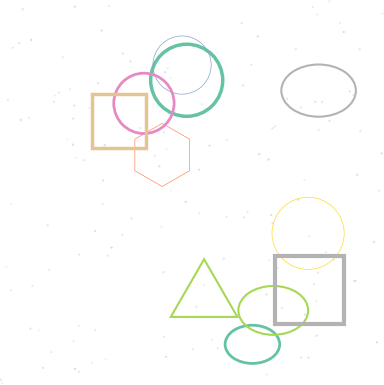[{"shape": "oval", "thickness": 2, "radius": 0.35, "center": [0.656, 0.106]}, {"shape": "circle", "thickness": 2.5, "radius": 0.47, "center": [0.485, 0.792]}, {"shape": "hexagon", "thickness": 0.5, "radius": 0.41, "center": [0.421, 0.598]}, {"shape": "circle", "thickness": 0.5, "radius": 0.38, "center": [0.473, 0.831]}, {"shape": "circle", "thickness": 2, "radius": 0.39, "center": [0.374, 0.732]}, {"shape": "triangle", "thickness": 1.5, "radius": 0.5, "center": [0.53, 0.227]}, {"shape": "oval", "thickness": 1.5, "radius": 0.45, "center": [0.71, 0.194]}, {"shape": "circle", "thickness": 0.5, "radius": 0.47, "center": [0.8, 0.394]}, {"shape": "square", "thickness": 2.5, "radius": 0.35, "center": [0.31, 0.686]}, {"shape": "oval", "thickness": 1.5, "radius": 0.48, "center": [0.828, 0.765]}, {"shape": "square", "thickness": 3, "radius": 0.45, "center": [0.804, 0.247]}]